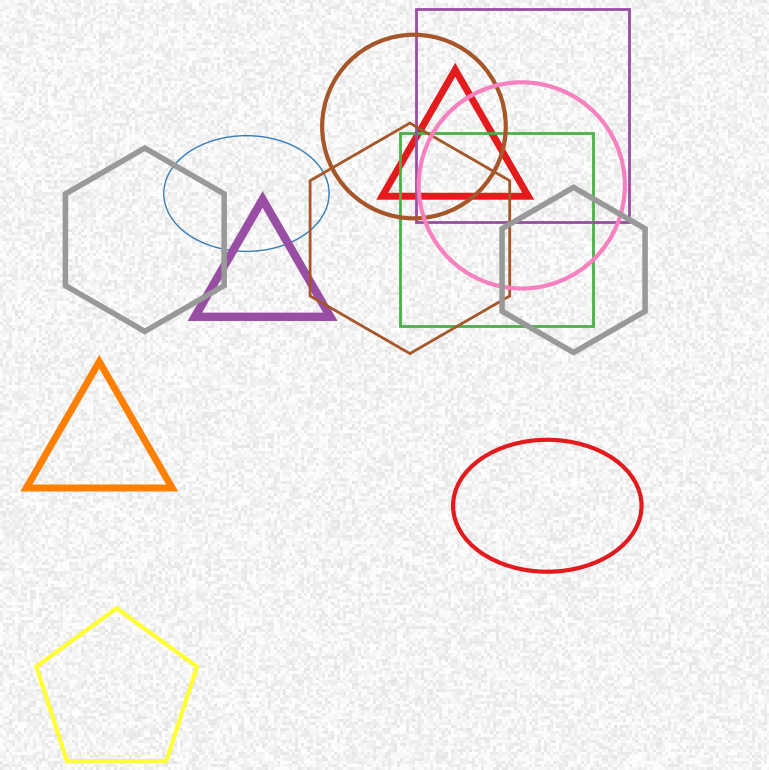[{"shape": "triangle", "thickness": 2.5, "radius": 0.55, "center": [0.591, 0.8]}, {"shape": "oval", "thickness": 1.5, "radius": 0.61, "center": [0.711, 0.343]}, {"shape": "oval", "thickness": 0.5, "radius": 0.54, "center": [0.32, 0.749]}, {"shape": "square", "thickness": 1, "radius": 0.63, "center": [0.645, 0.702]}, {"shape": "triangle", "thickness": 3, "radius": 0.51, "center": [0.341, 0.639]}, {"shape": "square", "thickness": 1, "radius": 0.69, "center": [0.679, 0.85]}, {"shape": "triangle", "thickness": 2.5, "radius": 0.55, "center": [0.129, 0.421]}, {"shape": "pentagon", "thickness": 1.5, "radius": 0.55, "center": [0.151, 0.1]}, {"shape": "hexagon", "thickness": 1, "radius": 0.75, "center": [0.532, 0.69]}, {"shape": "circle", "thickness": 1.5, "radius": 0.6, "center": [0.538, 0.836]}, {"shape": "circle", "thickness": 1.5, "radius": 0.67, "center": [0.678, 0.759]}, {"shape": "hexagon", "thickness": 2, "radius": 0.54, "center": [0.745, 0.649]}, {"shape": "hexagon", "thickness": 2, "radius": 0.6, "center": [0.188, 0.689]}]